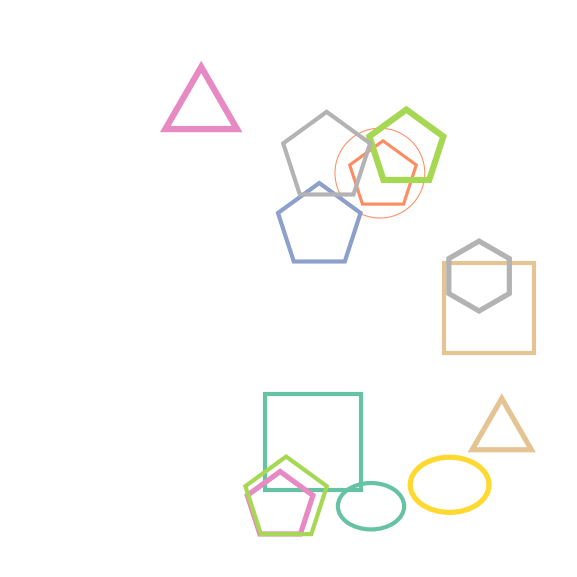[{"shape": "square", "thickness": 2, "radius": 0.42, "center": [0.542, 0.234]}, {"shape": "oval", "thickness": 2, "radius": 0.29, "center": [0.642, 0.123]}, {"shape": "pentagon", "thickness": 1.5, "radius": 0.3, "center": [0.663, 0.695]}, {"shape": "circle", "thickness": 0.5, "radius": 0.39, "center": [0.658, 0.699]}, {"shape": "pentagon", "thickness": 2, "radius": 0.38, "center": [0.553, 0.607]}, {"shape": "triangle", "thickness": 3, "radius": 0.36, "center": [0.348, 0.811]}, {"shape": "pentagon", "thickness": 2.5, "radius": 0.3, "center": [0.485, 0.123]}, {"shape": "pentagon", "thickness": 2, "radius": 0.37, "center": [0.495, 0.134]}, {"shape": "pentagon", "thickness": 3, "radius": 0.34, "center": [0.704, 0.742]}, {"shape": "oval", "thickness": 2.5, "radius": 0.34, "center": [0.779, 0.16]}, {"shape": "triangle", "thickness": 2.5, "radius": 0.3, "center": [0.869, 0.25]}, {"shape": "square", "thickness": 2, "radius": 0.39, "center": [0.846, 0.466]}, {"shape": "pentagon", "thickness": 2, "radius": 0.4, "center": [0.566, 0.726]}, {"shape": "hexagon", "thickness": 2.5, "radius": 0.3, "center": [0.83, 0.521]}]